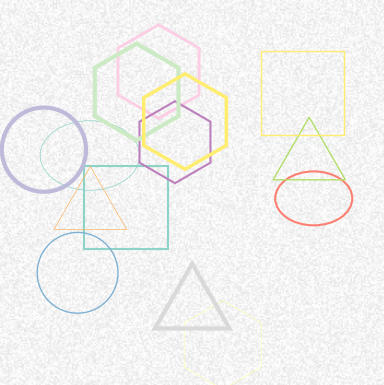[{"shape": "square", "thickness": 1.5, "radius": 0.54, "center": [0.327, 0.46]}, {"shape": "oval", "thickness": 0.5, "radius": 0.65, "center": [0.233, 0.596]}, {"shape": "hexagon", "thickness": 0.5, "radius": 0.58, "center": [0.579, 0.104]}, {"shape": "circle", "thickness": 3, "radius": 0.55, "center": [0.114, 0.611]}, {"shape": "oval", "thickness": 1.5, "radius": 0.5, "center": [0.815, 0.485]}, {"shape": "circle", "thickness": 1, "radius": 0.52, "center": [0.202, 0.291]}, {"shape": "triangle", "thickness": 0.5, "radius": 0.55, "center": [0.235, 0.458]}, {"shape": "triangle", "thickness": 1, "radius": 0.54, "center": [0.803, 0.587]}, {"shape": "hexagon", "thickness": 2, "radius": 0.61, "center": [0.412, 0.814]}, {"shape": "triangle", "thickness": 3, "radius": 0.56, "center": [0.499, 0.203]}, {"shape": "hexagon", "thickness": 1.5, "radius": 0.53, "center": [0.454, 0.631]}, {"shape": "hexagon", "thickness": 3, "radius": 0.63, "center": [0.355, 0.761]}, {"shape": "hexagon", "thickness": 2.5, "radius": 0.62, "center": [0.481, 0.684]}, {"shape": "square", "thickness": 1, "radius": 0.54, "center": [0.786, 0.758]}]